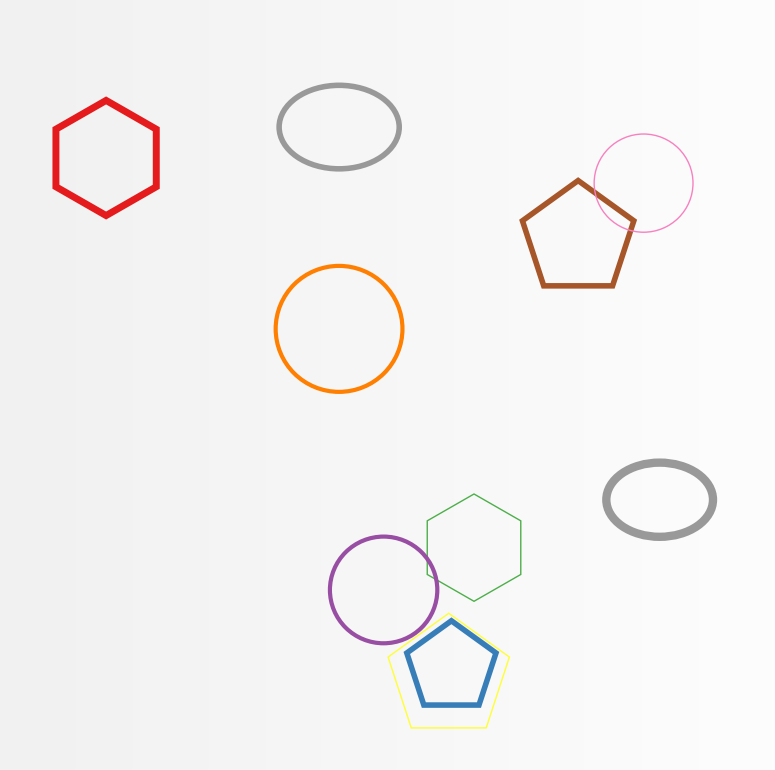[{"shape": "hexagon", "thickness": 2.5, "radius": 0.37, "center": [0.137, 0.795]}, {"shape": "pentagon", "thickness": 2, "radius": 0.3, "center": [0.582, 0.133]}, {"shape": "hexagon", "thickness": 0.5, "radius": 0.35, "center": [0.612, 0.289]}, {"shape": "circle", "thickness": 1.5, "radius": 0.35, "center": [0.495, 0.234]}, {"shape": "circle", "thickness": 1.5, "radius": 0.41, "center": [0.438, 0.573]}, {"shape": "pentagon", "thickness": 0.5, "radius": 0.41, "center": [0.579, 0.121]}, {"shape": "pentagon", "thickness": 2, "radius": 0.38, "center": [0.746, 0.69]}, {"shape": "circle", "thickness": 0.5, "radius": 0.32, "center": [0.83, 0.762]}, {"shape": "oval", "thickness": 2, "radius": 0.39, "center": [0.438, 0.835]}, {"shape": "oval", "thickness": 3, "radius": 0.34, "center": [0.851, 0.351]}]